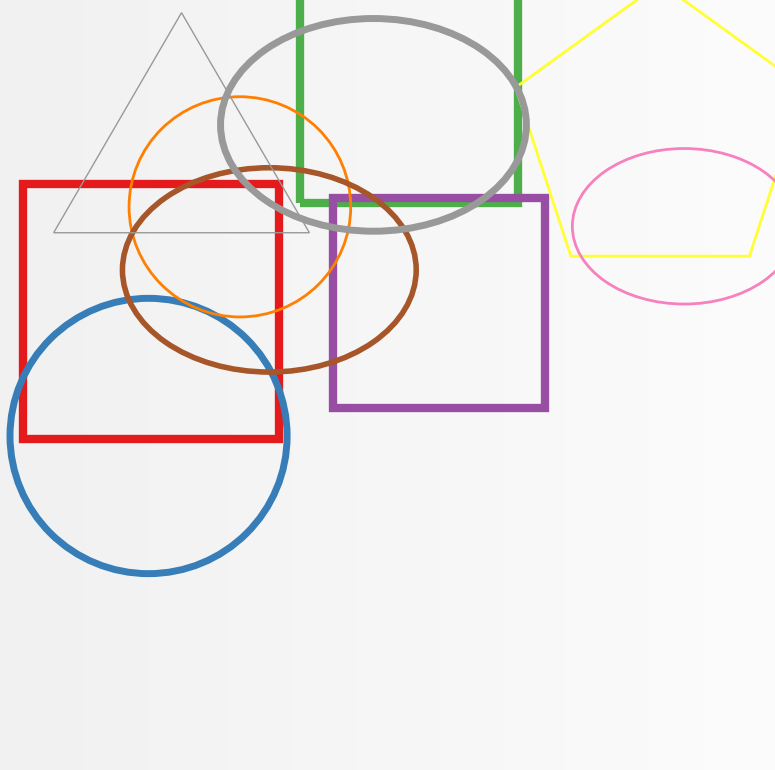[{"shape": "square", "thickness": 3, "radius": 0.83, "center": [0.195, 0.595]}, {"shape": "circle", "thickness": 2.5, "radius": 0.89, "center": [0.192, 0.434]}, {"shape": "square", "thickness": 3, "radius": 0.7, "center": [0.528, 0.877]}, {"shape": "square", "thickness": 3, "radius": 0.68, "center": [0.567, 0.606]}, {"shape": "circle", "thickness": 1, "radius": 0.72, "center": [0.31, 0.731]}, {"shape": "pentagon", "thickness": 1, "radius": 0.98, "center": [0.852, 0.826]}, {"shape": "oval", "thickness": 2, "radius": 0.95, "center": [0.348, 0.649]}, {"shape": "oval", "thickness": 1, "radius": 0.72, "center": [0.883, 0.706]}, {"shape": "triangle", "thickness": 0.5, "radius": 0.95, "center": [0.234, 0.793]}, {"shape": "oval", "thickness": 2.5, "radius": 0.99, "center": [0.482, 0.838]}]